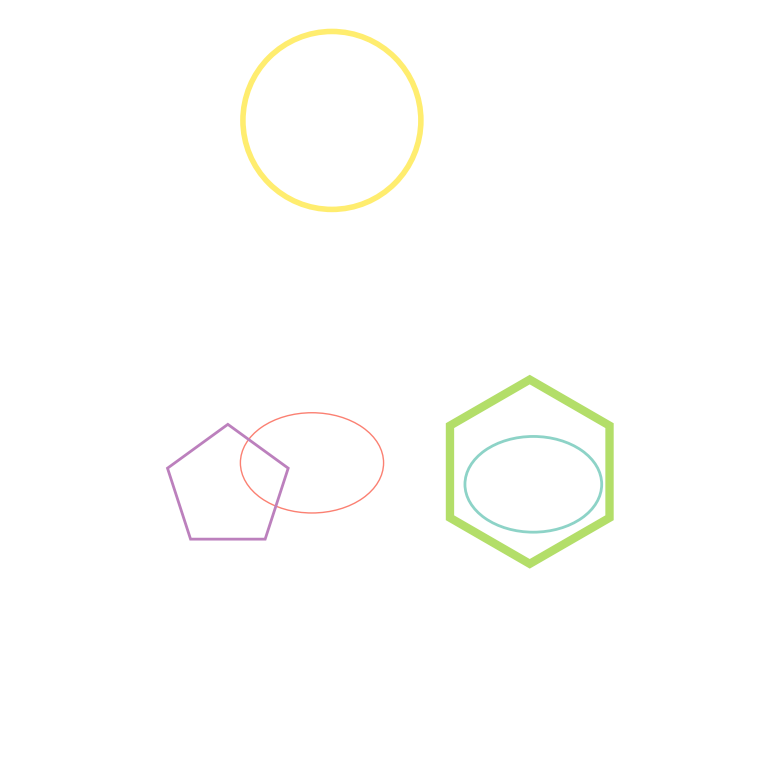[{"shape": "oval", "thickness": 1, "radius": 0.44, "center": [0.693, 0.371]}, {"shape": "oval", "thickness": 0.5, "radius": 0.46, "center": [0.405, 0.399]}, {"shape": "hexagon", "thickness": 3, "radius": 0.6, "center": [0.688, 0.387]}, {"shape": "pentagon", "thickness": 1, "radius": 0.41, "center": [0.296, 0.366]}, {"shape": "circle", "thickness": 2, "radius": 0.58, "center": [0.431, 0.844]}]